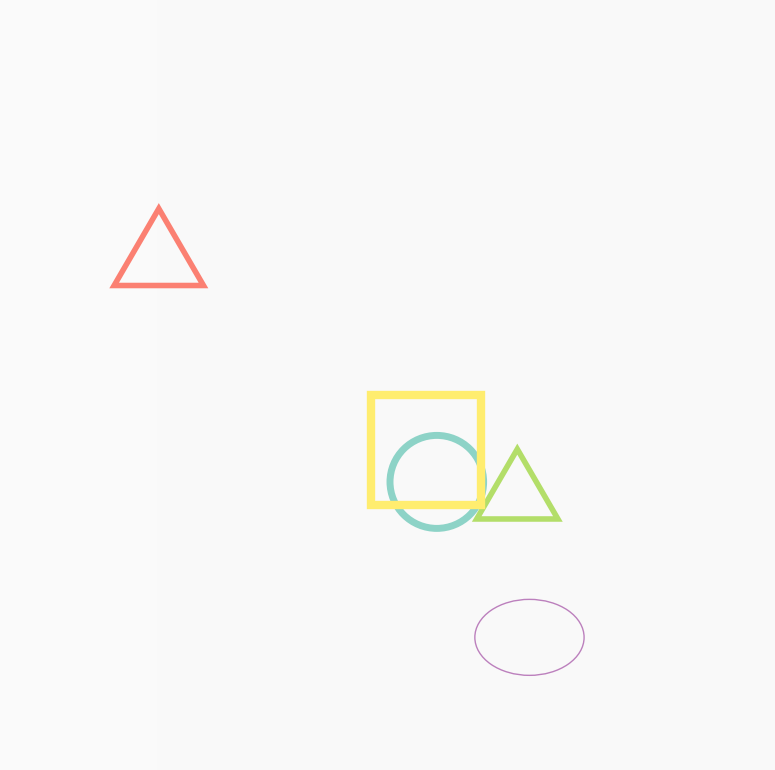[{"shape": "circle", "thickness": 2.5, "radius": 0.3, "center": [0.564, 0.374]}, {"shape": "triangle", "thickness": 2, "radius": 0.33, "center": [0.205, 0.662]}, {"shape": "triangle", "thickness": 2, "radius": 0.3, "center": [0.667, 0.356]}, {"shape": "oval", "thickness": 0.5, "radius": 0.35, "center": [0.683, 0.172]}, {"shape": "square", "thickness": 3, "radius": 0.36, "center": [0.549, 0.415]}]